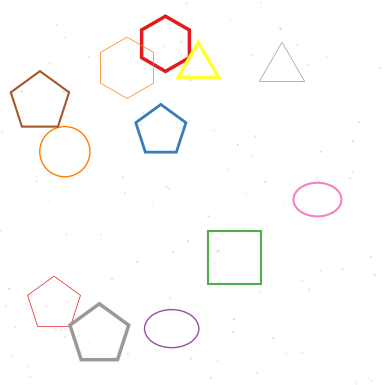[{"shape": "pentagon", "thickness": 0.5, "radius": 0.36, "center": [0.14, 0.211]}, {"shape": "hexagon", "thickness": 2.5, "radius": 0.36, "center": [0.43, 0.886]}, {"shape": "pentagon", "thickness": 2, "radius": 0.34, "center": [0.418, 0.66]}, {"shape": "square", "thickness": 1.5, "radius": 0.34, "center": [0.609, 0.33]}, {"shape": "oval", "thickness": 1, "radius": 0.35, "center": [0.446, 0.146]}, {"shape": "hexagon", "thickness": 0.5, "radius": 0.4, "center": [0.33, 0.824]}, {"shape": "circle", "thickness": 1, "radius": 0.33, "center": [0.168, 0.606]}, {"shape": "triangle", "thickness": 2.5, "radius": 0.3, "center": [0.515, 0.829]}, {"shape": "pentagon", "thickness": 1.5, "radius": 0.4, "center": [0.104, 0.736]}, {"shape": "oval", "thickness": 1.5, "radius": 0.31, "center": [0.825, 0.482]}, {"shape": "pentagon", "thickness": 2.5, "radius": 0.4, "center": [0.258, 0.131]}, {"shape": "triangle", "thickness": 0.5, "radius": 0.34, "center": [0.732, 0.822]}]